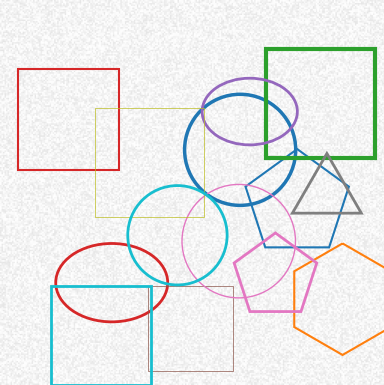[{"shape": "pentagon", "thickness": 1.5, "radius": 0.71, "center": [0.772, 0.472]}, {"shape": "circle", "thickness": 2.5, "radius": 0.72, "center": [0.624, 0.611]}, {"shape": "hexagon", "thickness": 1.5, "radius": 0.72, "center": [0.89, 0.223]}, {"shape": "square", "thickness": 3, "radius": 0.71, "center": [0.832, 0.731]}, {"shape": "square", "thickness": 1.5, "radius": 0.66, "center": [0.178, 0.689]}, {"shape": "oval", "thickness": 2, "radius": 0.73, "center": [0.29, 0.266]}, {"shape": "oval", "thickness": 2, "radius": 0.62, "center": [0.649, 0.71]}, {"shape": "square", "thickness": 0.5, "radius": 0.56, "center": [0.495, 0.147]}, {"shape": "circle", "thickness": 1, "radius": 0.74, "center": [0.62, 0.374]}, {"shape": "pentagon", "thickness": 2, "radius": 0.56, "center": [0.715, 0.282]}, {"shape": "triangle", "thickness": 2, "radius": 0.52, "center": [0.849, 0.498]}, {"shape": "square", "thickness": 0.5, "radius": 0.71, "center": [0.389, 0.577]}, {"shape": "square", "thickness": 2, "radius": 0.64, "center": [0.262, 0.129]}, {"shape": "circle", "thickness": 2, "radius": 0.65, "center": [0.461, 0.389]}]